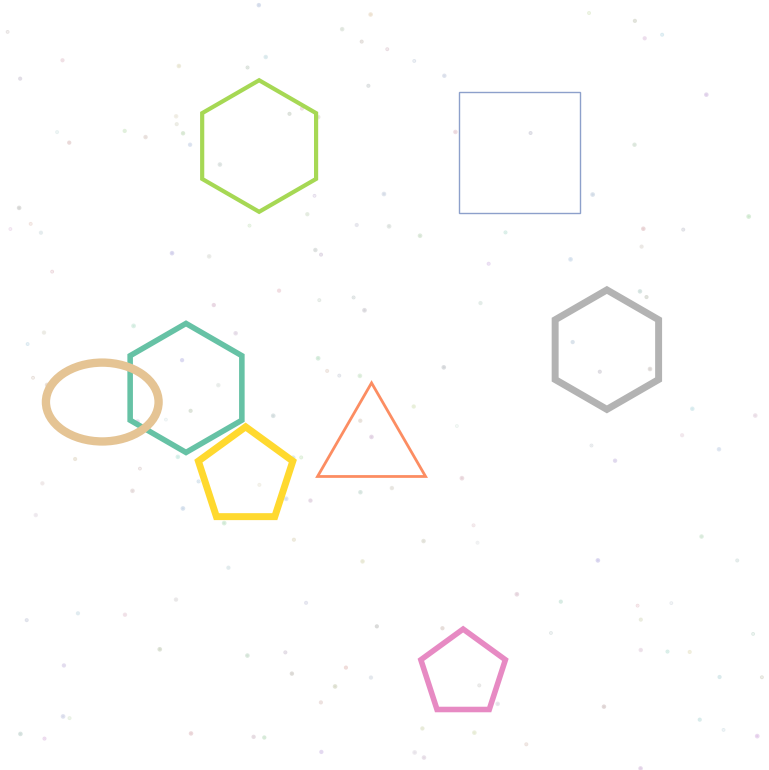[{"shape": "hexagon", "thickness": 2, "radius": 0.42, "center": [0.242, 0.496]}, {"shape": "triangle", "thickness": 1, "radius": 0.41, "center": [0.483, 0.422]}, {"shape": "square", "thickness": 0.5, "radius": 0.39, "center": [0.675, 0.802]}, {"shape": "pentagon", "thickness": 2, "radius": 0.29, "center": [0.601, 0.125]}, {"shape": "hexagon", "thickness": 1.5, "radius": 0.43, "center": [0.337, 0.81]}, {"shape": "pentagon", "thickness": 2.5, "radius": 0.32, "center": [0.319, 0.381]}, {"shape": "oval", "thickness": 3, "radius": 0.37, "center": [0.133, 0.478]}, {"shape": "hexagon", "thickness": 2.5, "radius": 0.39, "center": [0.788, 0.546]}]